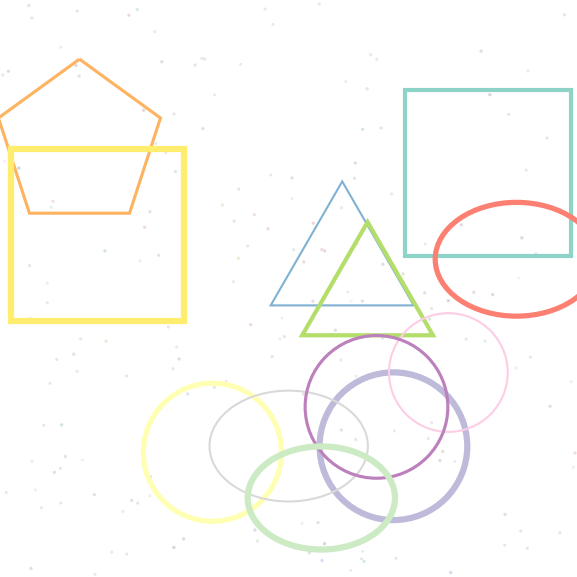[{"shape": "square", "thickness": 2, "radius": 0.72, "center": [0.845, 0.699]}, {"shape": "circle", "thickness": 2.5, "radius": 0.6, "center": [0.368, 0.216]}, {"shape": "circle", "thickness": 3, "radius": 0.64, "center": [0.681, 0.226]}, {"shape": "oval", "thickness": 2.5, "radius": 0.7, "center": [0.894, 0.55]}, {"shape": "triangle", "thickness": 1, "radius": 0.72, "center": [0.593, 0.542]}, {"shape": "pentagon", "thickness": 1.5, "radius": 0.74, "center": [0.138, 0.749]}, {"shape": "triangle", "thickness": 2, "radius": 0.65, "center": [0.637, 0.484]}, {"shape": "circle", "thickness": 1, "radius": 0.51, "center": [0.776, 0.354]}, {"shape": "oval", "thickness": 1, "radius": 0.69, "center": [0.5, 0.227]}, {"shape": "circle", "thickness": 1.5, "radius": 0.62, "center": [0.652, 0.295]}, {"shape": "oval", "thickness": 3, "radius": 0.64, "center": [0.556, 0.137]}, {"shape": "square", "thickness": 3, "radius": 0.75, "center": [0.169, 0.593]}]